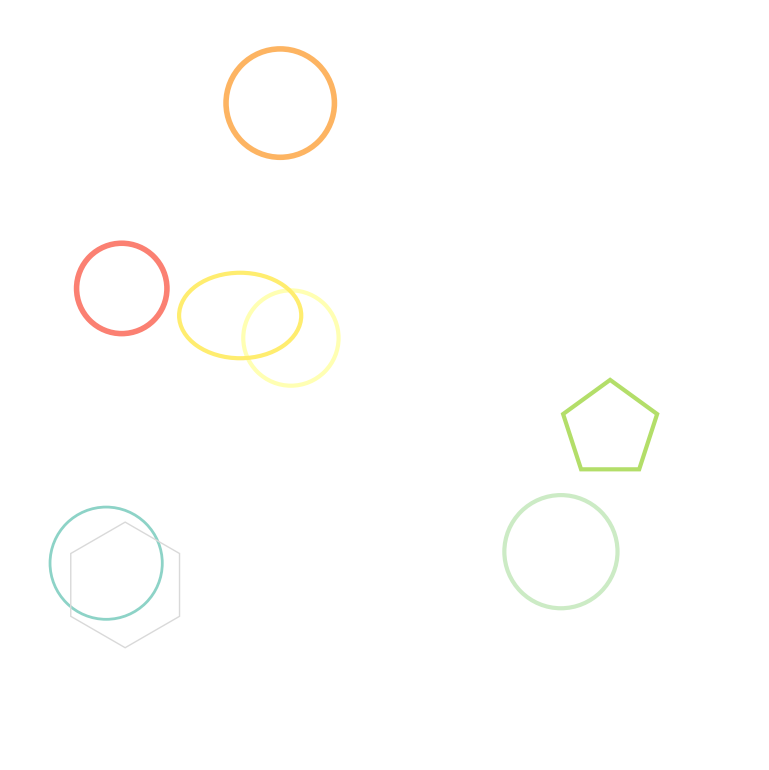[{"shape": "circle", "thickness": 1, "radius": 0.36, "center": [0.138, 0.269]}, {"shape": "circle", "thickness": 1.5, "radius": 0.31, "center": [0.378, 0.561]}, {"shape": "circle", "thickness": 2, "radius": 0.29, "center": [0.158, 0.625]}, {"shape": "circle", "thickness": 2, "radius": 0.35, "center": [0.364, 0.866]}, {"shape": "pentagon", "thickness": 1.5, "radius": 0.32, "center": [0.792, 0.442]}, {"shape": "hexagon", "thickness": 0.5, "radius": 0.41, "center": [0.163, 0.24]}, {"shape": "circle", "thickness": 1.5, "radius": 0.37, "center": [0.728, 0.284]}, {"shape": "oval", "thickness": 1.5, "radius": 0.4, "center": [0.312, 0.59]}]